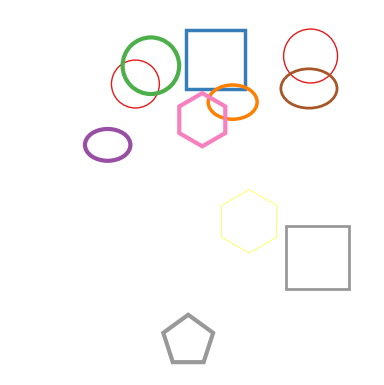[{"shape": "circle", "thickness": 1, "radius": 0.35, "center": [0.807, 0.854]}, {"shape": "circle", "thickness": 1, "radius": 0.31, "center": [0.352, 0.782]}, {"shape": "square", "thickness": 2.5, "radius": 0.38, "center": [0.56, 0.846]}, {"shape": "circle", "thickness": 3, "radius": 0.37, "center": [0.392, 0.829]}, {"shape": "oval", "thickness": 3, "radius": 0.3, "center": [0.28, 0.624]}, {"shape": "oval", "thickness": 2.5, "radius": 0.32, "center": [0.604, 0.735]}, {"shape": "hexagon", "thickness": 0.5, "radius": 0.41, "center": [0.647, 0.425]}, {"shape": "oval", "thickness": 2, "radius": 0.36, "center": [0.802, 0.77]}, {"shape": "hexagon", "thickness": 3, "radius": 0.35, "center": [0.525, 0.689]}, {"shape": "square", "thickness": 2, "radius": 0.41, "center": [0.824, 0.332]}, {"shape": "pentagon", "thickness": 3, "radius": 0.34, "center": [0.489, 0.114]}]